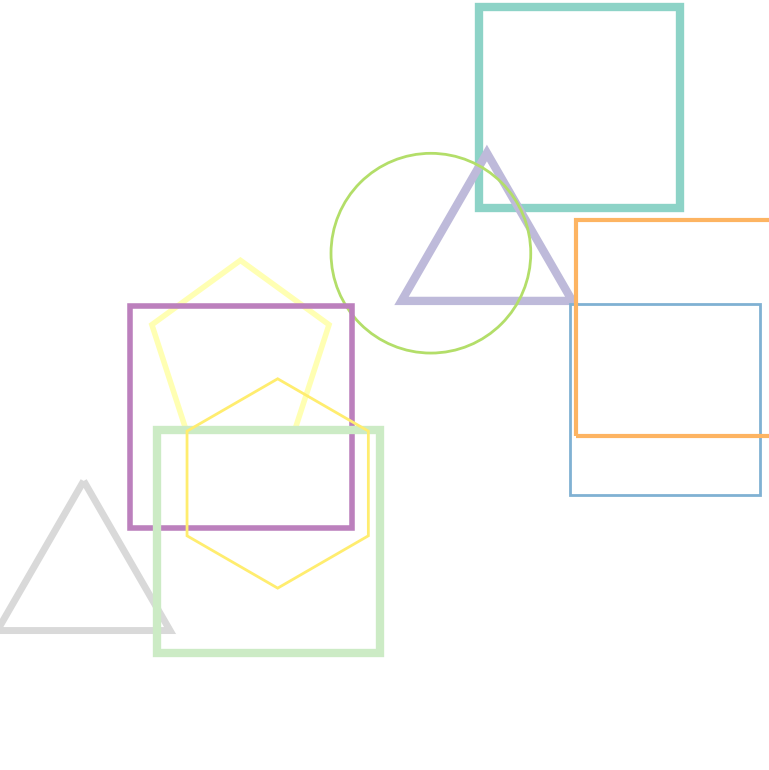[{"shape": "square", "thickness": 3, "radius": 0.65, "center": [0.753, 0.86]}, {"shape": "pentagon", "thickness": 2, "radius": 0.6, "center": [0.312, 0.541]}, {"shape": "triangle", "thickness": 3, "radius": 0.64, "center": [0.632, 0.673]}, {"shape": "square", "thickness": 1, "radius": 0.62, "center": [0.863, 0.481]}, {"shape": "square", "thickness": 1.5, "radius": 0.7, "center": [0.888, 0.574]}, {"shape": "circle", "thickness": 1, "radius": 0.65, "center": [0.56, 0.671]}, {"shape": "triangle", "thickness": 2.5, "radius": 0.65, "center": [0.109, 0.246]}, {"shape": "square", "thickness": 2, "radius": 0.72, "center": [0.313, 0.458]}, {"shape": "square", "thickness": 3, "radius": 0.72, "center": [0.349, 0.296]}, {"shape": "hexagon", "thickness": 1, "radius": 0.68, "center": [0.361, 0.372]}]